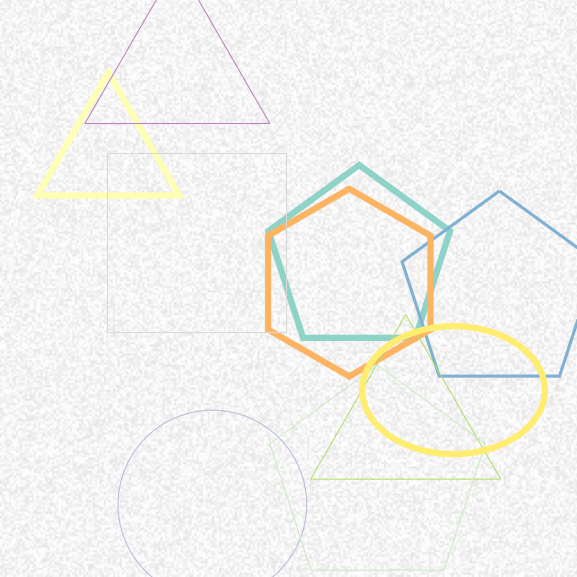[{"shape": "pentagon", "thickness": 3, "radius": 0.83, "center": [0.622, 0.548]}, {"shape": "triangle", "thickness": 3, "radius": 0.71, "center": [0.187, 0.732]}, {"shape": "circle", "thickness": 0.5, "radius": 0.82, "center": [0.368, 0.125]}, {"shape": "pentagon", "thickness": 1.5, "radius": 0.89, "center": [0.865, 0.491]}, {"shape": "hexagon", "thickness": 3, "radius": 0.81, "center": [0.605, 0.51]}, {"shape": "triangle", "thickness": 0.5, "radius": 0.95, "center": [0.703, 0.264]}, {"shape": "square", "thickness": 0.5, "radius": 0.77, "center": [0.341, 0.579]}, {"shape": "triangle", "thickness": 0.5, "radius": 0.92, "center": [0.307, 0.878]}, {"shape": "pentagon", "thickness": 0.5, "radius": 0.98, "center": [0.654, 0.17]}, {"shape": "oval", "thickness": 3, "radius": 0.79, "center": [0.785, 0.324]}]